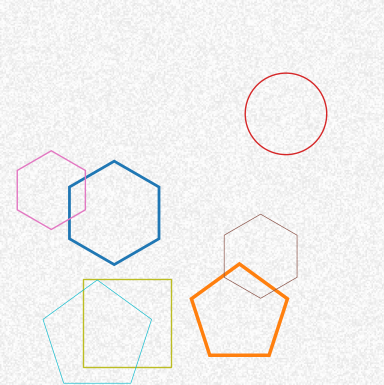[{"shape": "hexagon", "thickness": 2, "radius": 0.67, "center": [0.297, 0.447]}, {"shape": "pentagon", "thickness": 2.5, "radius": 0.66, "center": [0.622, 0.183]}, {"shape": "circle", "thickness": 1, "radius": 0.53, "center": [0.743, 0.704]}, {"shape": "hexagon", "thickness": 0.5, "radius": 0.55, "center": [0.677, 0.334]}, {"shape": "hexagon", "thickness": 1, "radius": 0.51, "center": [0.133, 0.506]}, {"shape": "square", "thickness": 1, "radius": 0.57, "center": [0.33, 0.161]}, {"shape": "pentagon", "thickness": 0.5, "radius": 0.74, "center": [0.253, 0.125]}]